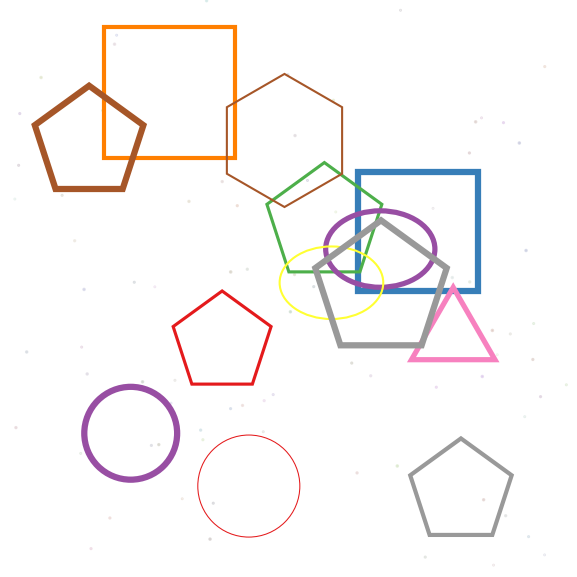[{"shape": "pentagon", "thickness": 1.5, "radius": 0.45, "center": [0.385, 0.406]}, {"shape": "circle", "thickness": 0.5, "radius": 0.44, "center": [0.431, 0.157]}, {"shape": "square", "thickness": 3, "radius": 0.52, "center": [0.724, 0.598]}, {"shape": "pentagon", "thickness": 1.5, "radius": 0.52, "center": [0.562, 0.613]}, {"shape": "circle", "thickness": 3, "radius": 0.4, "center": [0.226, 0.249]}, {"shape": "oval", "thickness": 2.5, "radius": 0.47, "center": [0.659, 0.568]}, {"shape": "square", "thickness": 2, "radius": 0.57, "center": [0.293, 0.839]}, {"shape": "oval", "thickness": 1, "radius": 0.45, "center": [0.574, 0.51]}, {"shape": "hexagon", "thickness": 1, "radius": 0.58, "center": [0.493, 0.756]}, {"shape": "pentagon", "thickness": 3, "radius": 0.49, "center": [0.154, 0.752]}, {"shape": "triangle", "thickness": 2.5, "radius": 0.42, "center": [0.785, 0.418]}, {"shape": "pentagon", "thickness": 2, "radius": 0.46, "center": [0.798, 0.148]}, {"shape": "pentagon", "thickness": 3, "radius": 0.6, "center": [0.66, 0.498]}]